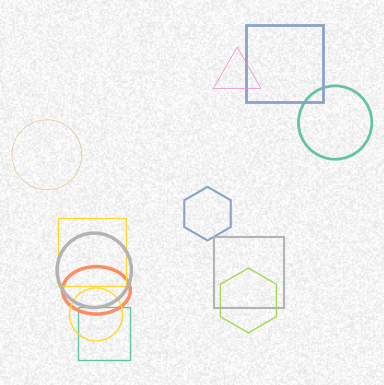[{"shape": "circle", "thickness": 2, "radius": 0.48, "center": [0.871, 0.682]}, {"shape": "square", "thickness": 1, "radius": 0.34, "center": [0.27, 0.134]}, {"shape": "oval", "thickness": 2.5, "radius": 0.44, "center": [0.25, 0.246]}, {"shape": "square", "thickness": 2, "radius": 0.5, "center": [0.739, 0.835]}, {"shape": "hexagon", "thickness": 1.5, "radius": 0.35, "center": [0.539, 0.445]}, {"shape": "triangle", "thickness": 0.5, "radius": 0.36, "center": [0.616, 0.806]}, {"shape": "hexagon", "thickness": 1, "radius": 0.42, "center": [0.645, 0.22]}, {"shape": "square", "thickness": 1, "radius": 0.44, "center": [0.238, 0.345]}, {"shape": "circle", "thickness": 1, "radius": 0.34, "center": [0.25, 0.183]}, {"shape": "circle", "thickness": 0.5, "radius": 0.45, "center": [0.122, 0.598]}, {"shape": "square", "thickness": 1.5, "radius": 0.46, "center": [0.647, 0.292]}, {"shape": "circle", "thickness": 2.5, "radius": 0.48, "center": [0.245, 0.298]}]